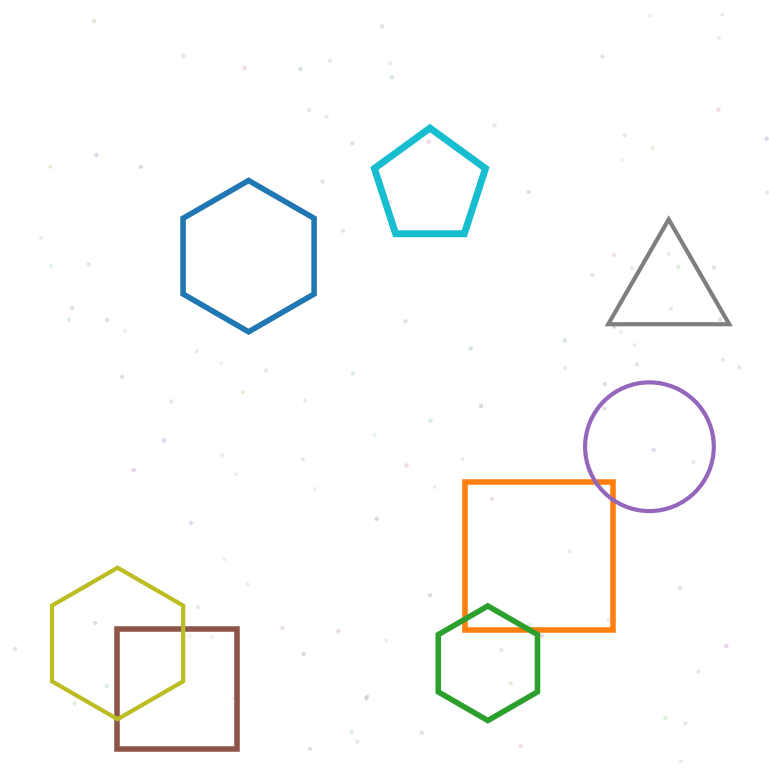[{"shape": "hexagon", "thickness": 2, "radius": 0.49, "center": [0.323, 0.667]}, {"shape": "square", "thickness": 2, "radius": 0.48, "center": [0.7, 0.278]}, {"shape": "hexagon", "thickness": 2, "radius": 0.37, "center": [0.634, 0.139]}, {"shape": "circle", "thickness": 1.5, "radius": 0.42, "center": [0.843, 0.42]}, {"shape": "square", "thickness": 2, "radius": 0.39, "center": [0.23, 0.105]}, {"shape": "triangle", "thickness": 1.5, "radius": 0.45, "center": [0.868, 0.624]}, {"shape": "hexagon", "thickness": 1.5, "radius": 0.49, "center": [0.153, 0.164]}, {"shape": "pentagon", "thickness": 2.5, "radius": 0.38, "center": [0.558, 0.758]}]